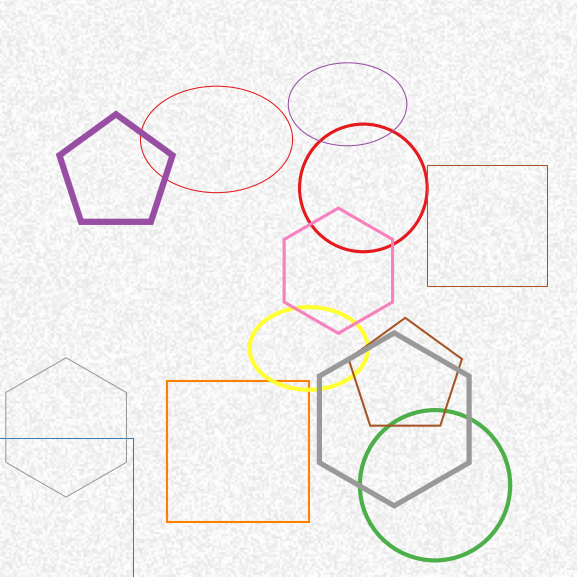[{"shape": "circle", "thickness": 1.5, "radius": 0.55, "center": [0.629, 0.674]}, {"shape": "oval", "thickness": 0.5, "radius": 0.66, "center": [0.375, 0.758]}, {"shape": "square", "thickness": 0.5, "radius": 0.61, "center": [0.109, 0.119]}, {"shape": "circle", "thickness": 2, "radius": 0.65, "center": [0.753, 0.159]}, {"shape": "oval", "thickness": 0.5, "radius": 0.51, "center": [0.602, 0.819]}, {"shape": "pentagon", "thickness": 3, "radius": 0.51, "center": [0.201, 0.698]}, {"shape": "square", "thickness": 1, "radius": 0.61, "center": [0.412, 0.218]}, {"shape": "oval", "thickness": 2, "radius": 0.51, "center": [0.535, 0.396]}, {"shape": "square", "thickness": 0.5, "radius": 0.52, "center": [0.843, 0.609]}, {"shape": "pentagon", "thickness": 1, "radius": 0.52, "center": [0.702, 0.346]}, {"shape": "hexagon", "thickness": 1.5, "radius": 0.54, "center": [0.586, 0.53]}, {"shape": "hexagon", "thickness": 0.5, "radius": 0.6, "center": [0.115, 0.259]}, {"shape": "hexagon", "thickness": 2.5, "radius": 0.75, "center": [0.683, 0.273]}]